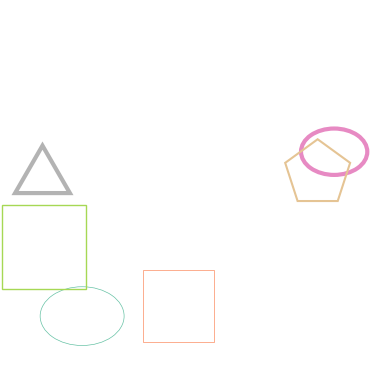[{"shape": "oval", "thickness": 0.5, "radius": 0.55, "center": [0.213, 0.179]}, {"shape": "square", "thickness": 0.5, "radius": 0.46, "center": [0.463, 0.205]}, {"shape": "oval", "thickness": 3, "radius": 0.43, "center": [0.868, 0.606]}, {"shape": "square", "thickness": 1, "radius": 0.55, "center": [0.113, 0.358]}, {"shape": "pentagon", "thickness": 1.5, "radius": 0.44, "center": [0.825, 0.55]}, {"shape": "triangle", "thickness": 3, "radius": 0.41, "center": [0.11, 0.54]}]